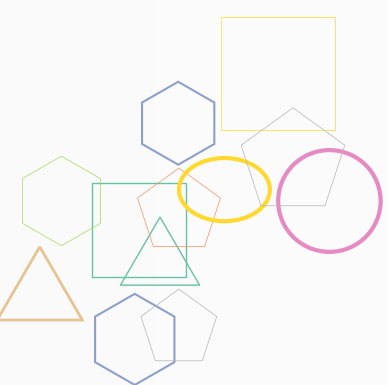[{"shape": "triangle", "thickness": 1, "radius": 0.59, "center": [0.413, 0.318]}, {"shape": "square", "thickness": 1, "radius": 0.61, "center": [0.359, 0.401]}, {"shape": "pentagon", "thickness": 0.5, "radius": 0.56, "center": [0.462, 0.451]}, {"shape": "hexagon", "thickness": 1.5, "radius": 0.59, "center": [0.348, 0.118]}, {"shape": "hexagon", "thickness": 1.5, "radius": 0.54, "center": [0.46, 0.68]}, {"shape": "circle", "thickness": 3, "radius": 0.66, "center": [0.85, 0.478]}, {"shape": "hexagon", "thickness": 0.5, "radius": 0.58, "center": [0.159, 0.478]}, {"shape": "oval", "thickness": 3, "radius": 0.59, "center": [0.579, 0.507]}, {"shape": "square", "thickness": 0.5, "radius": 0.73, "center": [0.718, 0.809]}, {"shape": "triangle", "thickness": 2, "radius": 0.63, "center": [0.103, 0.232]}, {"shape": "pentagon", "thickness": 0.5, "radius": 0.51, "center": [0.461, 0.146]}, {"shape": "pentagon", "thickness": 0.5, "radius": 0.7, "center": [0.756, 0.579]}]